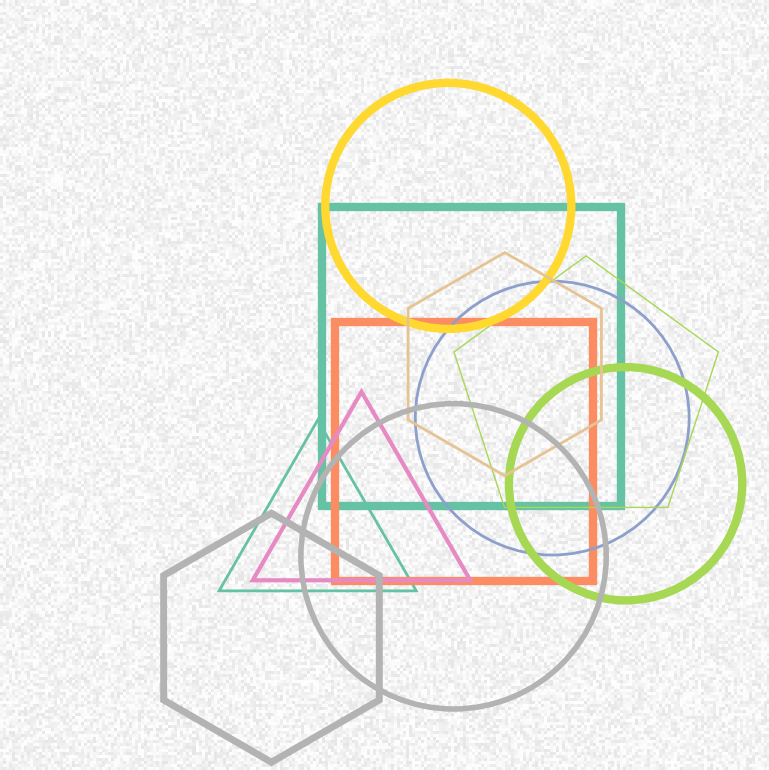[{"shape": "square", "thickness": 3, "radius": 0.97, "center": [0.612, 0.537]}, {"shape": "triangle", "thickness": 1, "radius": 0.74, "center": [0.413, 0.307]}, {"shape": "square", "thickness": 3, "radius": 0.84, "center": [0.603, 0.414]}, {"shape": "circle", "thickness": 1, "radius": 0.89, "center": [0.717, 0.457]}, {"shape": "triangle", "thickness": 1.5, "radius": 0.82, "center": [0.469, 0.328]}, {"shape": "circle", "thickness": 3, "radius": 0.76, "center": [0.812, 0.372]}, {"shape": "pentagon", "thickness": 0.5, "radius": 0.9, "center": [0.761, 0.487]}, {"shape": "circle", "thickness": 3, "radius": 0.8, "center": [0.582, 0.733]}, {"shape": "hexagon", "thickness": 1, "radius": 0.72, "center": [0.656, 0.527]}, {"shape": "circle", "thickness": 2, "radius": 0.99, "center": [0.589, 0.278]}, {"shape": "hexagon", "thickness": 2.5, "radius": 0.81, "center": [0.353, 0.172]}]